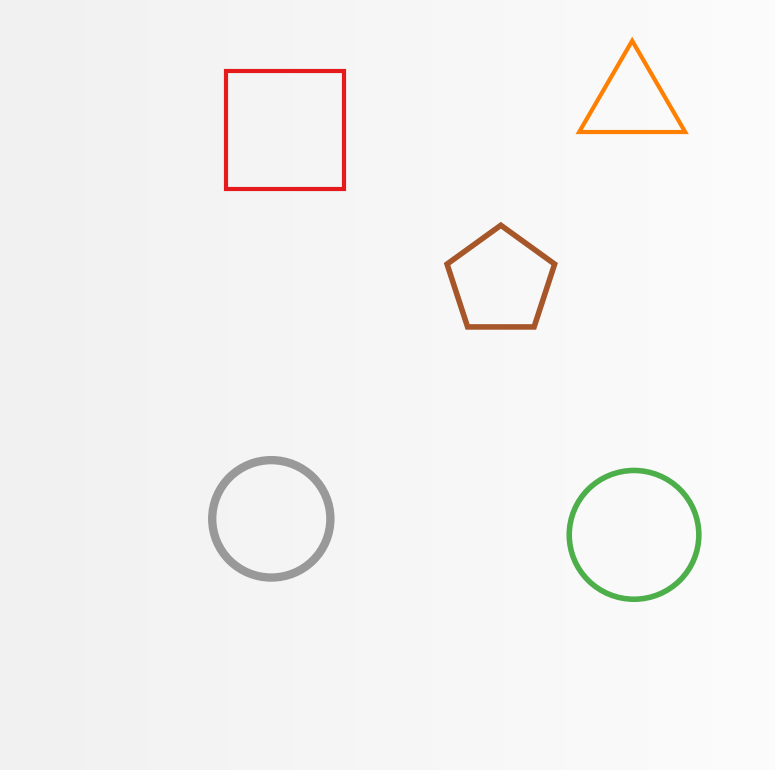[{"shape": "square", "thickness": 1.5, "radius": 0.38, "center": [0.368, 0.831]}, {"shape": "circle", "thickness": 2, "radius": 0.42, "center": [0.818, 0.305]}, {"shape": "triangle", "thickness": 1.5, "radius": 0.39, "center": [0.816, 0.868]}, {"shape": "pentagon", "thickness": 2, "radius": 0.36, "center": [0.646, 0.634]}, {"shape": "circle", "thickness": 3, "radius": 0.38, "center": [0.35, 0.326]}]